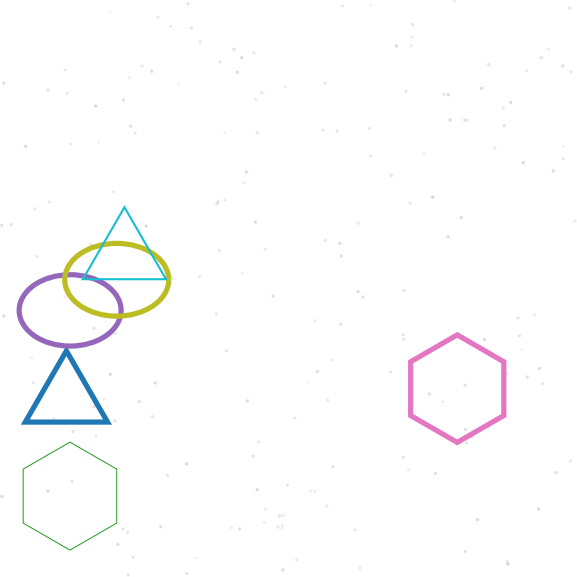[{"shape": "triangle", "thickness": 2.5, "radius": 0.41, "center": [0.115, 0.309]}, {"shape": "hexagon", "thickness": 0.5, "radius": 0.47, "center": [0.121, 0.14]}, {"shape": "oval", "thickness": 2.5, "radius": 0.44, "center": [0.121, 0.462]}, {"shape": "hexagon", "thickness": 2.5, "radius": 0.47, "center": [0.792, 0.326]}, {"shape": "oval", "thickness": 2.5, "radius": 0.45, "center": [0.202, 0.515]}, {"shape": "triangle", "thickness": 1, "radius": 0.42, "center": [0.215, 0.557]}]